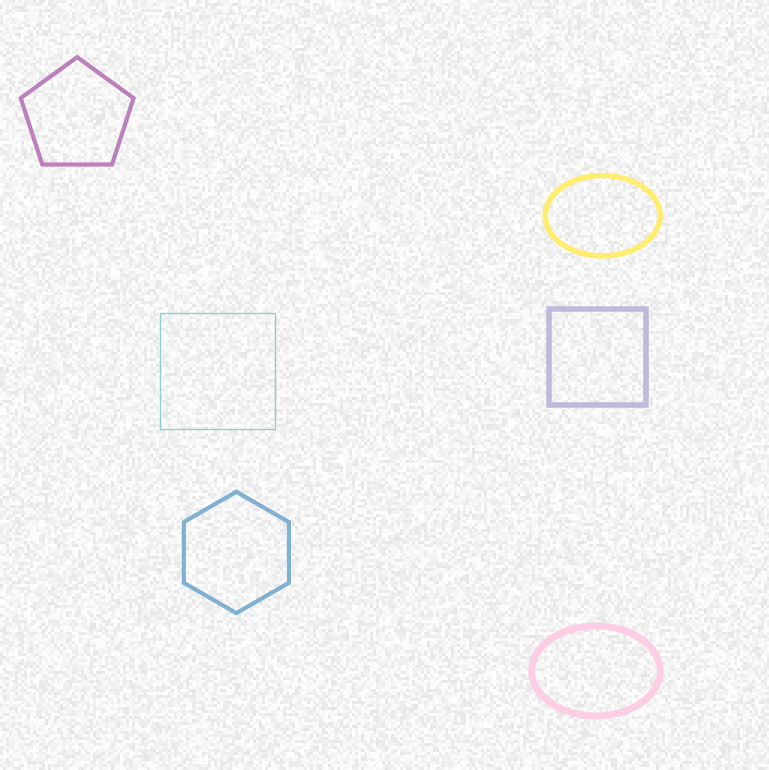[{"shape": "square", "thickness": 0.5, "radius": 0.37, "center": [0.283, 0.518]}, {"shape": "square", "thickness": 2, "radius": 0.31, "center": [0.776, 0.536]}, {"shape": "hexagon", "thickness": 1.5, "radius": 0.39, "center": [0.307, 0.283]}, {"shape": "oval", "thickness": 2.5, "radius": 0.42, "center": [0.774, 0.129]}, {"shape": "pentagon", "thickness": 1.5, "radius": 0.39, "center": [0.1, 0.849]}, {"shape": "oval", "thickness": 2, "radius": 0.37, "center": [0.783, 0.72]}]